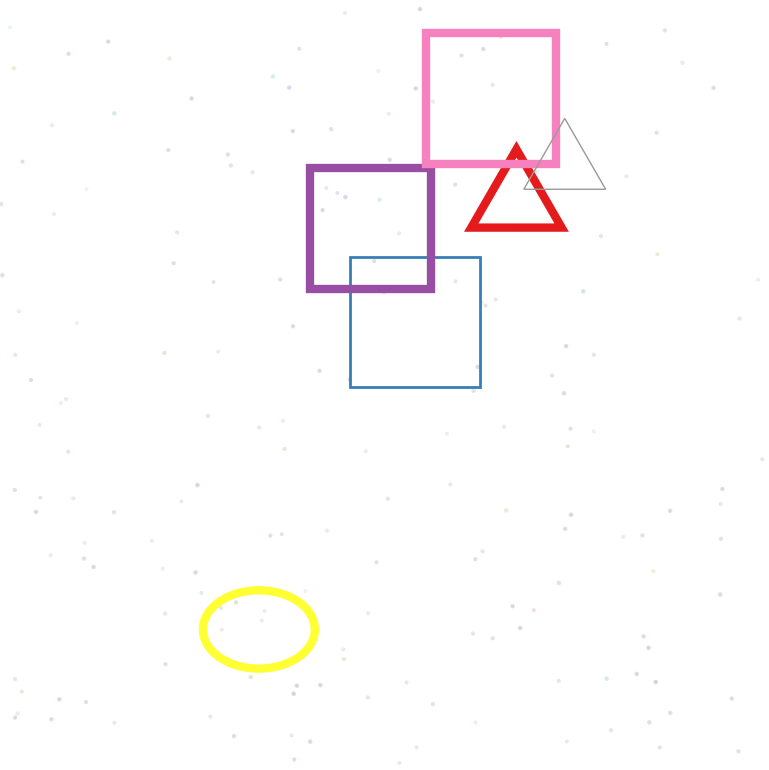[{"shape": "triangle", "thickness": 3, "radius": 0.34, "center": [0.671, 0.738]}, {"shape": "square", "thickness": 1, "radius": 0.42, "center": [0.539, 0.582]}, {"shape": "square", "thickness": 3, "radius": 0.39, "center": [0.481, 0.704]}, {"shape": "oval", "thickness": 3, "radius": 0.36, "center": [0.336, 0.183]}, {"shape": "square", "thickness": 3, "radius": 0.42, "center": [0.638, 0.872]}, {"shape": "triangle", "thickness": 0.5, "radius": 0.31, "center": [0.733, 0.785]}]